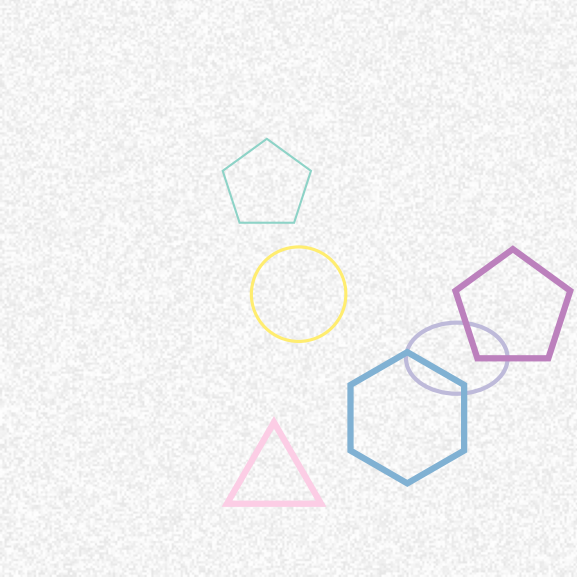[{"shape": "pentagon", "thickness": 1, "radius": 0.4, "center": [0.462, 0.678]}, {"shape": "oval", "thickness": 2, "radius": 0.44, "center": [0.791, 0.379]}, {"shape": "hexagon", "thickness": 3, "radius": 0.57, "center": [0.705, 0.276]}, {"shape": "triangle", "thickness": 3, "radius": 0.47, "center": [0.474, 0.174]}, {"shape": "pentagon", "thickness": 3, "radius": 0.52, "center": [0.888, 0.463]}, {"shape": "circle", "thickness": 1.5, "radius": 0.41, "center": [0.517, 0.49]}]